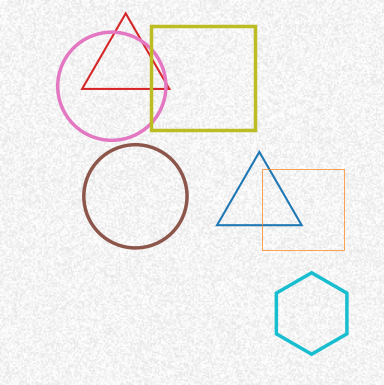[{"shape": "triangle", "thickness": 1.5, "radius": 0.63, "center": [0.674, 0.478]}, {"shape": "square", "thickness": 0.5, "radius": 0.53, "center": [0.787, 0.456]}, {"shape": "triangle", "thickness": 1.5, "radius": 0.65, "center": [0.327, 0.834]}, {"shape": "circle", "thickness": 2.5, "radius": 0.67, "center": [0.352, 0.49]}, {"shape": "circle", "thickness": 2.5, "radius": 0.7, "center": [0.29, 0.776]}, {"shape": "square", "thickness": 2.5, "radius": 0.68, "center": [0.528, 0.798]}, {"shape": "hexagon", "thickness": 2.5, "radius": 0.53, "center": [0.809, 0.186]}]